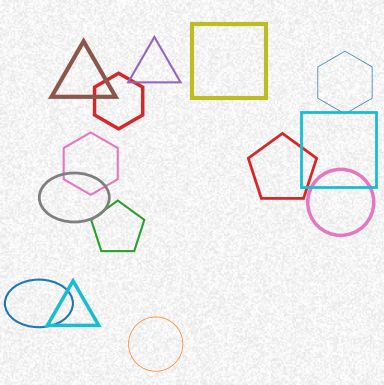[{"shape": "oval", "thickness": 1.5, "radius": 0.44, "center": [0.101, 0.212]}, {"shape": "hexagon", "thickness": 0.5, "radius": 0.41, "center": [0.896, 0.786]}, {"shape": "circle", "thickness": 0.5, "radius": 0.35, "center": [0.404, 0.106]}, {"shape": "pentagon", "thickness": 1.5, "radius": 0.36, "center": [0.306, 0.407]}, {"shape": "hexagon", "thickness": 2.5, "radius": 0.36, "center": [0.308, 0.737]}, {"shape": "pentagon", "thickness": 2, "radius": 0.47, "center": [0.734, 0.56]}, {"shape": "triangle", "thickness": 1.5, "radius": 0.39, "center": [0.401, 0.825]}, {"shape": "triangle", "thickness": 3, "radius": 0.48, "center": [0.217, 0.797]}, {"shape": "circle", "thickness": 2.5, "radius": 0.43, "center": [0.885, 0.474]}, {"shape": "hexagon", "thickness": 1.5, "radius": 0.41, "center": [0.236, 0.575]}, {"shape": "oval", "thickness": 2, "radius": 0.45, "center": [0.193, 0.487]}, {"shape": "square", "thickness": 3, "radius": 0.48, "center": [0.596, 0.842]}, {"shape": "triangle", "thickness": 2.5, "radius": 0.38, "center": [0.19, 0.193]}, {"shape": "square", "thickness": 2, "radius": 0.49, "center": [0.88, 0.611]}]